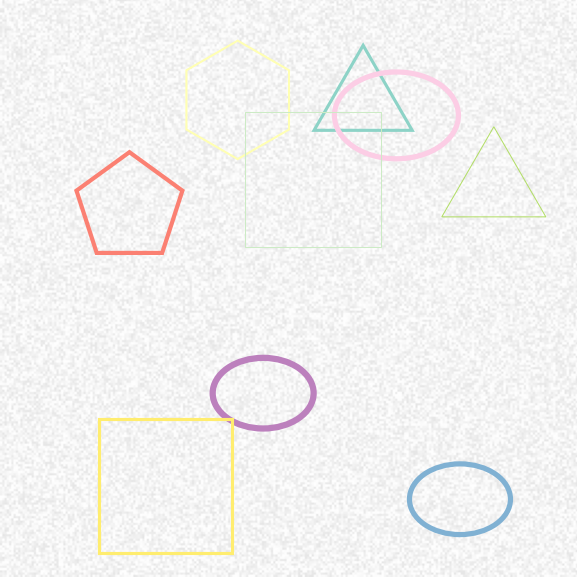[{"shape": "triangle", "thickness": 1.5, "radius": 0.49, "center": [0.629, 0.823]}, {"shape": "hexagon", "thickness": 1, "radius": 0.51, "center": [0.412, 0.826]}, {"shape": "pentagon", "thickness": 2, "radius": 0.48, "center": [0.224, 0.639]}, {"shape": "oval", "thickness": 2.5, "radius": 0.44, "center": [0.796, 0.135]}, {"shape": "triangle", "thickness": 0.5, "radius": 0.52, "center": [0.855, 0.676]}, {"shape": "oval", "thickness": 2.5, "radius": 0.54, "center": [0.686, 0.799]}, {"shape": "oval", "thickness": 3, "radius": 0.44, "center": [0.456, 0.318]}, {"shape": "square", "thickness": 0.5, "radius": 0.59, "center": [0.542, 0.688]}, {"shape": "square", "thickness": 1.5, "radius": 0.58, "center": [0.287, 0.157]}]